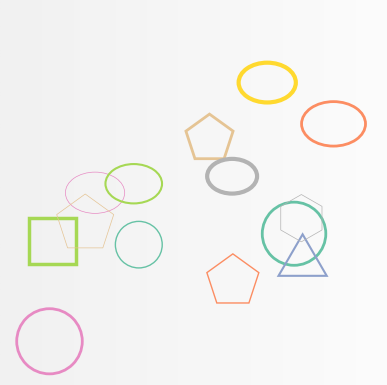[{"shape": "circle", "thickness": 2, "radius": 0.41, "center": [0.759, 0.393]}, {"shape": "circle", "thickness": 1, "radius": 0.3, "center": [0.358, 0.365]}, {"shape": "oval", "thickness": 2, "radius": 0.41, "center": [0.861, 0.678]}, {"shape": "pentagon", "thickness": 1, "radius": 0.35, "center": [0.601, 0.27]}, {"shape": "triangle", "thickness": 1.5, "radius": 0.36, "center": [0.781, 0.319]}, {"shape": "oval", "thickness": 0.5, "radius": 0.38, "center": [0.245, 0.499]}, {"shape": "circle", "thickness": 2, "radius": 0.42, "center": [0.128, 0.114]}, {"shape": "square", "thickness": 2.5, "radius": 0.3, "center": [0.136, 0.374]}, {"shape": "oval", "thickness": 1.5, "radius": 0.37, "center": [0.345, 0.523]}, {"shape": "oval", "thickness": 3, "radius": 0.37, "center": [0.69, 0.786]}, {"shape": "pentagon", "thickness": 2, "radius": 0.32, "center": [0.541, 0.64]}, {"shape": "pentagon", "thickness": 0.5, "radius": 0.39, "center": [0.22, 0.419]}, {"shape": "oval", "thickness": 3, "radius": 0.32, "center": [0.599, 0.542]}, {"shape": "hexagon", "thickness": 0.5, "radius": 0.31, "center": [0.778, 0.433]}]